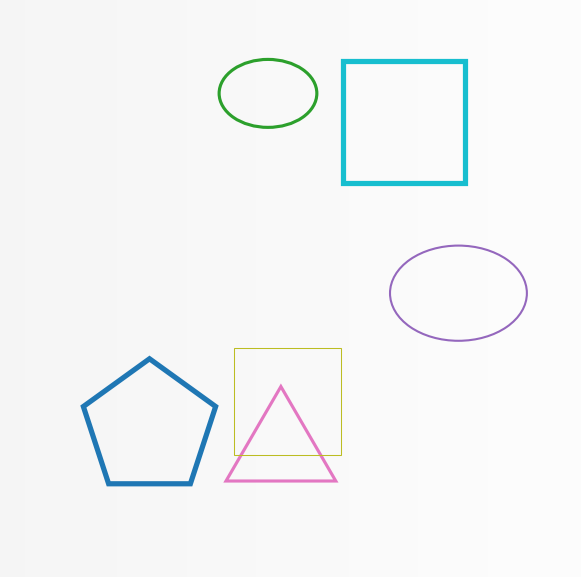[{"shape": "pentagon", "thickness": 2.5, "radius": 0.6, "center": [0.257, 0.258]}, {"shape": "oval", "thickness": 1.5, "radius": 0.42, "center": [0.461, 0.837]}, {"shape": "oval", "thickness": 1, "radius": 0.59, "center": [0.789, 0.491]}, {"shape": "triangle", "thickness": 1.5, "radius": 0.55, "center": [0.483, 0.221]}, {"shape": "square", "thickness": 0.5, "radius": 0.46, "center": [0.495, 0.304]}, {"shape": "square", "thickness": 2.5, "radius": 0.53, "center": [0.695, 0.788]}]